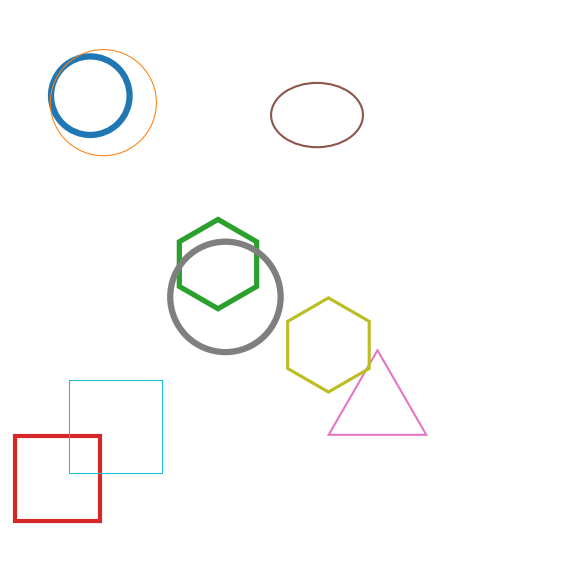[{"shape": "circle", "thickness": 3, "radius": 0.34, "center": [0.156, 0.833]}, {"shape": "circle", "thickness": 0.5, "radius": 0.46, "center": [0.179, 0.821]}, {"shape": "hexagon", "thickness": 2.5, "radius": 0.39, "center": [0.377, 0.542]}, {"shape": "square", "thickness": 2, "radius": 0.37, "center": [0.1, 0.171]}, {"shape": "oval", "thickness": 1, "radius": 0.4, "center": [0.549, 0.8]}, {"shape": "triangle", "thickness": 1, "radius": 0.49, "center": [0.654, 0.295]}, {"shape": "circle", "thickness": 3, "radius": 0.48, "center": [0.39, 0.485]}, {"shape": "hexagon", "thickness": 1.5, "radius": 0.41, "center": [0.569, 0.402]}, {"shape": "square", "thickness": 0.5, "radius": 0.4, "center": [0.2, 0.261]}]